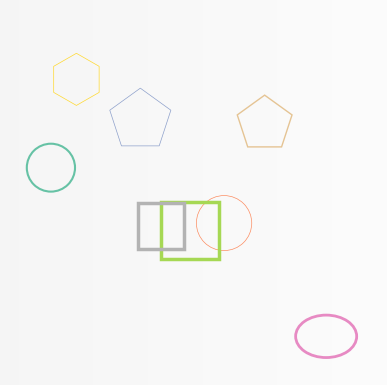[{"shape": "circle", "thickness": 1.5, "radius": 0.31, "center": [0.131, 0.565]}, {"shape": "circle", "thickness": 0.5, "radius": 0.36, "center": [0.578, 0.421]}, {"shape": "pentagon", "thickness": 0.5, "radius": 0.41, "center": [0.362, 0.688]}, {"shape": "oval", "thickness": 2, "radius": 0.39, "center": [0.842, 0.126]}, {"shape": "square", "thickness": 2.5, "radius": 0.37, "center": [0.49, 0.401]}, {"shape": "hexagon", "thickness": 0.5, "radius": 0.34, "center": [0.197, 0.794]}, {"shape": "pentagon", "thickness": 1, "radius": 0.37, "center": [0.683, 0.679]}, {"shape": "square", "thickness": 2.5, "radius": 0.29, "center": [0.415, 0.413]}]